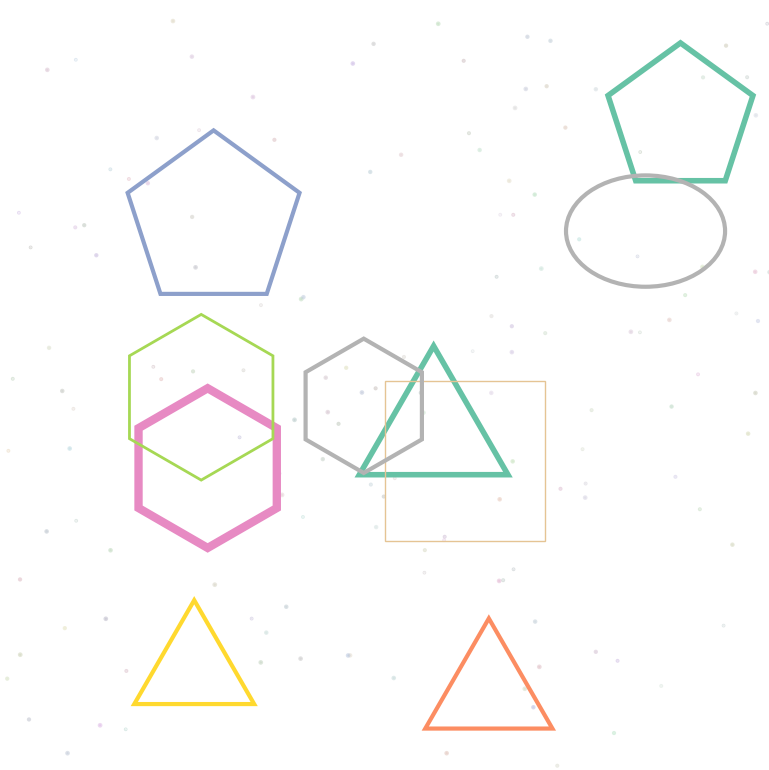[{"shape": "pentagon", "thickness": 2, "radius": 0.49, "center": [0.884, 0.845]}, {"shape": "triangle", "thickness": 2, "radius": 0.56, "center": [0.563, 0.439]}, {"shape": "triangle", "thickness": 1.5, "radius": 0.48, "center": [0.635, 0.101]}, {"shape": "pentagon", "thickness": 1.5, "radius": 0.59, "center": [0.277, 0.713]}, {"shape": "hexagon", "thickness": 3, "radius": 0.52, "center": [0.27, 0.392]}, {"shape": "hexagon", "thickness": 1, "radius": 0.54, "center": [0.261, 0.484]}, {"shape": "triangle", "thickness": 1.5, "radius": 0.45, "center": [0.252, 0.131]}, {"shape": "square", "thickness": 0.5, "radius": 0.52, "center": [0.604, 0.401]}, {"shape": "oval", "thickness": 1.5, "radius": 0.52, "center": [0.838, 0.7]}, {"shape": "hexagon", "thickness": 1.5, "radius": 0.44, "center": [0.472, 0.473]}]